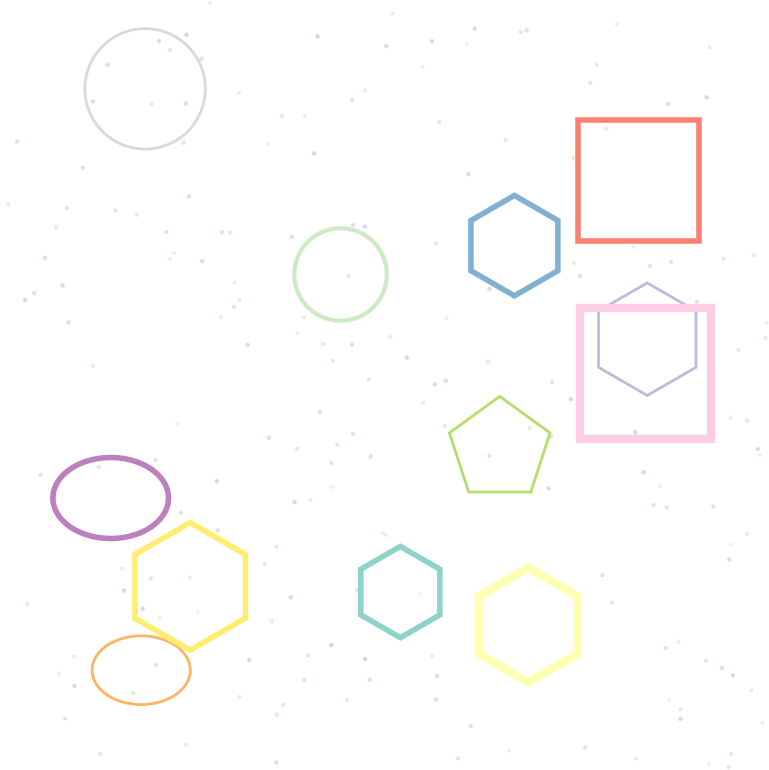[{"shape": "hexagon", "thickness": 2, "radius": 0.3, "center": [0.52, 0.231]}, {"shape": "hexagon", "thickness": 3, "radius": 0.37, "center": [0.686, 0.188]}, {"shape": "hexagon", "thickness": 1, "radius": 0.37, "center": [0.841, 0.56]}, {"shape": "square", "thickness": 2, "radius": 0.39, "center": [0.83, 0.766]}, {"shape": "hexagon", "thickness": 2, "radius": 0.33, "center": [0.668, 0.681]}, {"shape": "oval", "thickness": 1, "radius": 0.32, "center": [0.183, 0.13]}, {"shape": "pentagon", "thickness": 1, "radius": 0.34, "center": [0.649, 0.417]}, {"shape": "square", "thickness": 3, "radius": 0.42, "center": [0.838, 0.515]}, {"shape": "circle", "thickness": 1, "radius": 0.39, "center": [0.188, 0.885]}, {"shape": "oval", "thickness": 2, "radius": 0.38, "center": [0.144, 0.353]}, {"shape": "circle", "thickness": 1.5, "radius": 0.3, "center": [0.442, 0.644]}, {"shape": "hexagon", "thickness": 2, "radius": 0.41, "center": [0.247, 0.239]}]